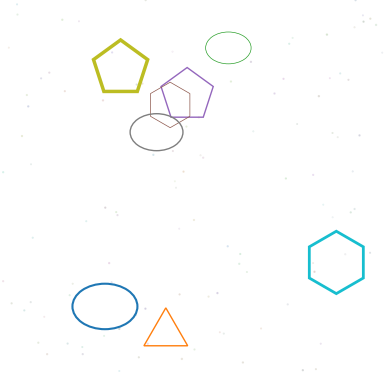[{"shape": "oval", "thickness": 1.5, "radius": 0.42, "center": [0.273, 0.204]}, {"shape": "triangle", "thickness": 1, "radius": 0.33, "center": [0.431, 0.135]}, {"shape": "oval", "thickness": 0.5, "radius": 0.3, "center": [0.593, 0.876]}, {"shape": "pentagon", "thickness": 1, "radius": 0.36, "center": [0.486, 0.753]}, {"shape": "hexagon", "thickness": 0.5, "radius": 0.3, "center": [0.442, 0.727]}, {"shape": "oval", "thickness": 1, "radius": 0.34, "center": [0.407, 0.657]}, {"shape": "pentagon", "thickness": 2.5, "radius": 0.37, "center": [0.313, 0.822]}, {"shape": "hexagon", "thickness": 2, "radius": 0.41, "center": [0.874, 0.318]}]